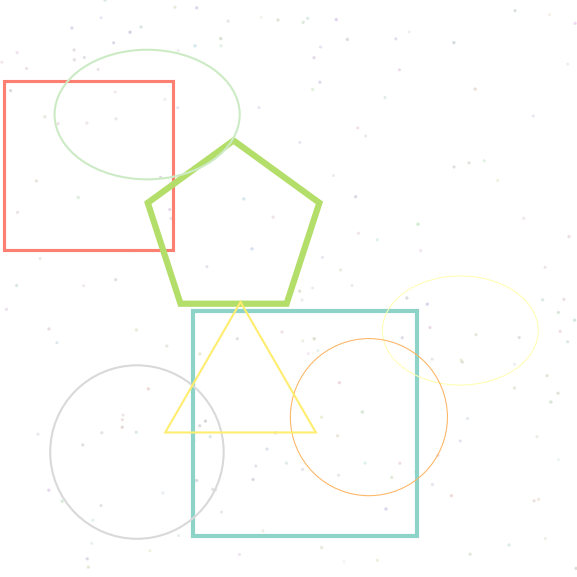[{"shape": "square", "thickness": 2, "radius": 0.97, "center": [0.528, 0.266]}, {"shape": "oval", "thickness": 0.5, "radius": 0.67, "center": [0.797, 0.427]}, {"shape": "square", "thickness": 1.5, "radius": 0.73, "center": [0.153, 0.712]}, {"shape": "circle", "thickness": 0.5, "radius": 0.68, "center": [0.639, 0.277]}, {"shape": "pentagon", "thickness": 3, "radius": 0.78, "center": [0.404, 0.6]}, {"shape": "circle", "thickness": 1, "radius": 0.75, "center": [0.237, 0.216]}, {"shape": "oval", "thickness": 1, "radius": 0.8, "center": [0.255, 0.801]}, {"shape": "triangle", "thickness": 1, "radius": 0.75, "center": [0.417, 0.326]}]